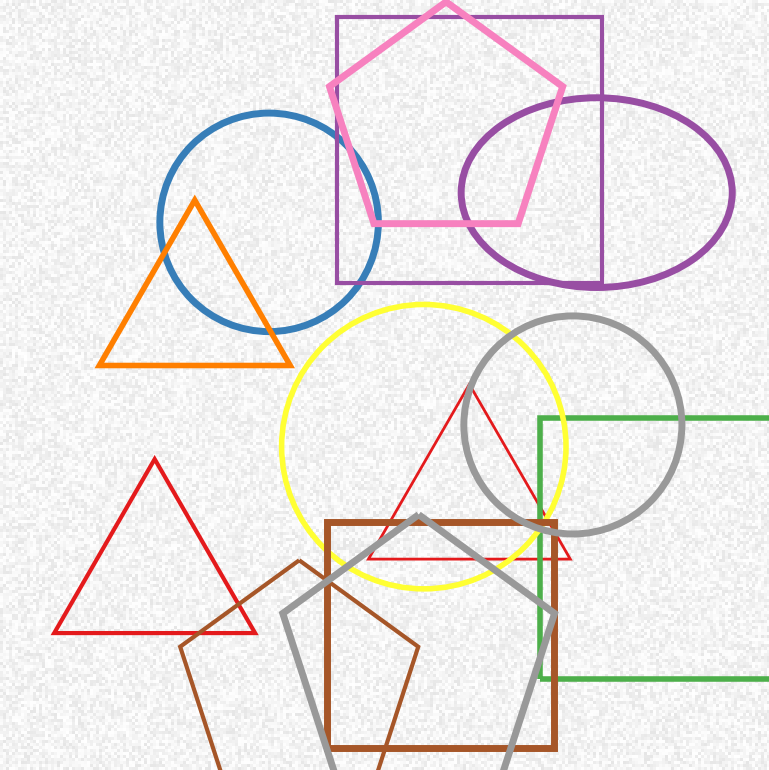[{"shape": "triangle", "thickness": 1.5, "radius": 0.75, "center": [0.201, 0.253]}, {"shape": "triangle", "thickness": 1, "radius": 0.76, "center": [0.61, 0.35]}, {"shape": "circle", "thickness": 2.5, "radius": 0.71, "center": [0.349, 0.711]}, {"shape": "square", "thickness": 2, "radius": 0.85, "center": [0.871, 0.288]}, {"shape": "oval", "thickness": 2.5, "radius": 0.88, "center": [0.775, 0.75]}, {"shape": "square", "thickness": 1.5, "radius": 0.86, "center": [0.609, 0.805]}, {"shape": "triangle", "thickness": 2, "radius": 0.72, "center": [0.253, 0.597]}, {"shape": "circle", "thickness": 2, "radius": 0.92, "center": [0.55, 0.42]}, {"shape": "pentagon", "thickness": 1.5, "radius": 0.81, "center": [0.389, 0.11]}, {"shape": "square", "thickness": 2.5, "radius": 0.74, "center": [0.572, 0.175]}, {"shape": "pentagon", "thickness": 2.5, "radius": 0.8, "center": [0.579, 0.838]}, {"shape": "circle", "thickness": 2.5, "radius": 0.71, "center": [0.744, 0.448]}, {"shape": "pentagon", "thickness": 2.5, "radius": 0.93, "center": [0.544, 0.146]}]